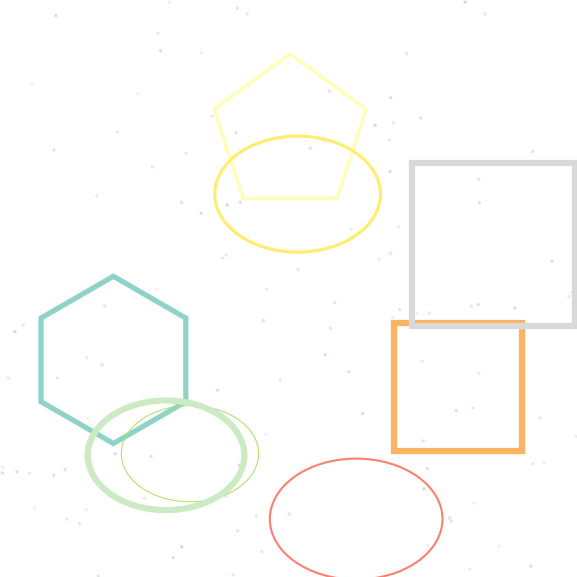[{"shape": "hexagon", "thickness": 2.5, "radius": 0.72, "center": [0.196, 0.376]}, {"shape": "pentagon", "thickness": 1.5, "radius": 0.69, "center": [0.502, 0.767]}, {"shape": "oval", "thickness": 1, "radius": 0.75, "center": [0.617, 0.1]}, {"shape": "square", "thickness": 3, "radius": 0.56, "center": [0.793, 0.329]}, {"shape": "oval", "thickness": 0.5, "radius": 0.59, "center": [0.329, 0.214]}, {"shape": "square", "thickness": 3, "radius": 0.71, "center": [0.854, 0.576]}, {"shape": "oval", "thickness": 3, "radius": 0.68, "center": [0.287, 0.211]}, {"shape": "oval", "thickness": 1.5, "radius": 0.72, "center": [0.515, 0.663]}]